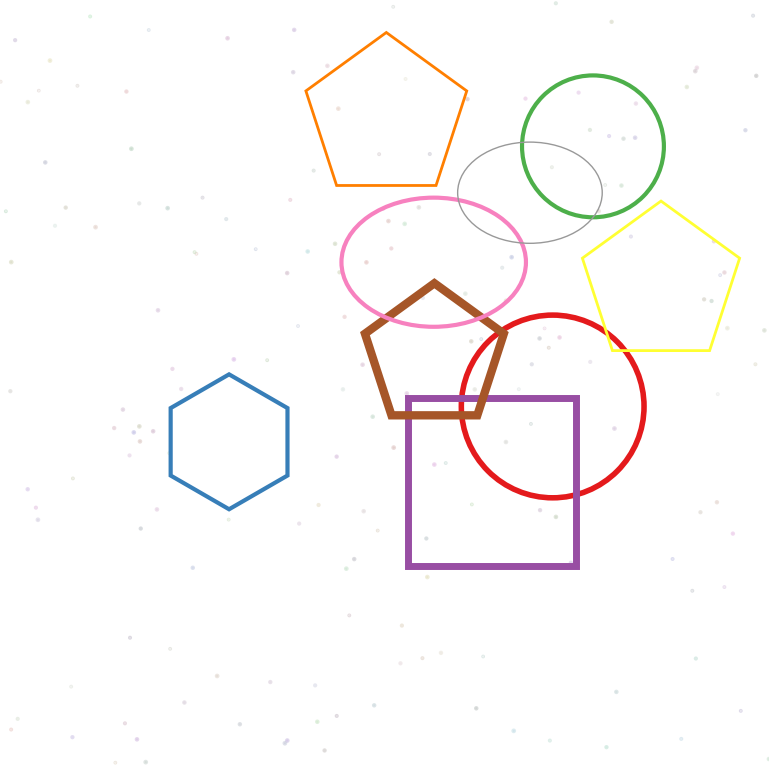[{"shape": "circle", "thickness": 2, "radius": 0.59, "center": [0.718, 0.472]}, {"shape": "hexagon", "thickness": 1.5, "radius": 0.44, "center": [0.297, 0.426]}, {"shape": "circle", "thickness": 1.5, "radius": 0.46, "center": [0.77, 0.81]}, {"shape": "square", "thickness": 2.5, "radius": 0.55, "center": [0.64, 0.374]}, {"shape": "pentagon", "thickness": 1, "radius": 0.55, "center": [0.502, 0.848]}, {"shape": "pentagon", "thickness": 1, "radius": 0.54, "center": [0.858, 0.632]}, {"shape": "pentagon", "thickness": 3, "radius": 0.47, "center": [0.564, 0.537]}, {"shape": "oval", "thickness": 1.5, "radius": 0.6, "center": [0.563, 0.659]}, {"shape": "oval", "thickness": 0.5, "radius": 0.47, "center": [0.688, 0.75]}]